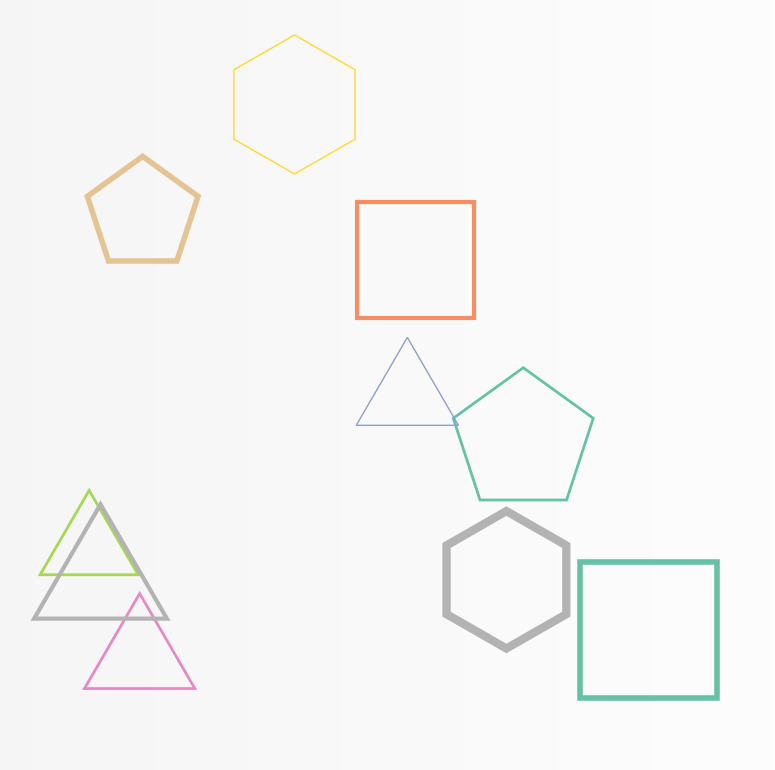[{"shape": "pentagon", "thickness": 1, "radius": 0.47, "center": [0.675, 0.427]}, {"shape": "square", "thickness": 2, "radius": 0.44, "center": [0.837, 0.182]}, {"shape": "square", "thickness": 1.5, "radius": 0.38, "center": [0.536, 0.662]}, {"shape": "triangle", "thickness": 0.5, "radius": 0.38, "center": [0.526, 0.486]}, {"shape": "triangle", "thickness": 1, "radius": 0.41, "center": [0.18, 0.147]}, {"shape": "triangle", "thickness": 1, "radius": 0.37, "center": [0.115, 0.29]}, {"shape": "hexagon", "thickness": 0.5, "radius": 0.45, "center": [0.38, 0.864]}, {"shape": "pentagon", "thickness": 2, "radius": 0.38, "center": [0.184, 0.722]}, {"shape": "triangle", "thickness": 1.5, "radius": 0.49, "center": [0.13, 0.246]}, {"shape": "hexagon", "thickness": 3, "radius": 0.45, "center": [0.653, 0.247]}]